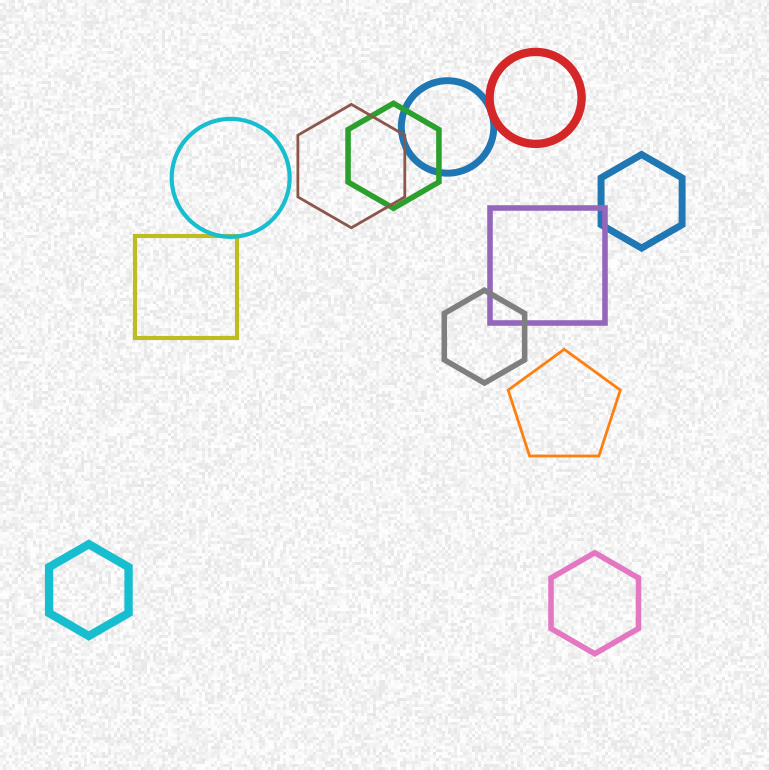[{"shape": "circle", "thickness": 2.5, "radius": 0.3, "center": [0.581, 0.835]}, {"shape": "hexagon", "thickness": 2.5, "radius": 0.3, "center": [0.833, 0.739]}, {"shape": "pentagon", "thickness": 1, "radius": 0.38, "center": [0.733, 0.47]}, {"shape": "hexagon", "thickness": 2, "radius": 0.34, "center": [0.511, 0.798]}, {"shape": "circle", "thickness": 3, "radius": 0.3, "center": [0.696, 0.873]}, {"shape": "square", "thickness": 2, "radius": 0.37, "center": [0.711, 0.655]}, {"shape": "hexagon", "thickness": 1, "radius": 0.4, "center": [0.456, 0.784]}, {"shape": "hexagon", "thickness": 2, "radius": 0.33, "center": [0.772, 0.217]}, {"shape": "hexagon", "thickness": 2, "radius": 0.3, "center": [0.629, 0.563]}, {"shape": "square", "thickness": 1.5, "radius": 0.33, "center": [0.242, 0.628]}, {"shape": "circle", "thickness": 1.5, "radius": 0.38, "center": [0.3, 0.769]}, {"shape": "hexagon", "thickness": 3, "radius": 0.3, "center": [0.115, 0.234]}]